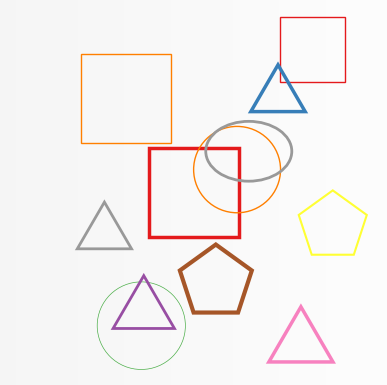[{"shape": "square", "thickness": 1, "radius": 0.42, "center": [0.806, 0.872]}, {"shape": "square", "thickness": 2.5, "radius": 0.58, "center": [0.501, 0.5]}, {"shape": "triangle", "thickness": 2.5, "radius": 0.4, "center": [0.717, 0.751]}, {"shape": "circle", "thickness": 0.5, "radius": 0.57, "center": [0.365, 0.154]}, {"shape": "triangle", "thickness": 2, "radius": 0.46, "center": [0.371, 0.193]}, {"shape": "circle", "thickness": 1, "radius": 0.56, "center": [0.612, 0.56]}, {"shape": "square", "thickness": 1, "radius": 0.58, "center": [0.326, 0.744]}, {"shape": "pentagon", "thickness": 1.5, "radius": 0.46, "center": [0.859, 0.413]}, {"shape": "pentagon", "thickness": 3, "radius": 0.49, "center": [0.557, 0.267]}, {"shape": "triangle", "thickness": 2.5, "radius": 0.48, "center": [0.777, 0.108]}, {"shape": "triangle", "thickness": 2, "radius": 0.4, "center": [0.269, 0.394]}, {"shape": "oval", "thickness": 2, "radius": 0.56, "center": [0.642, 0.607]}]